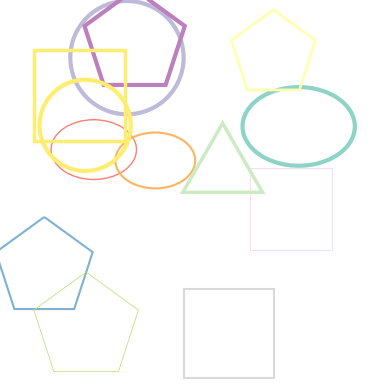[{"shape": "oval", "thickness": 3, "radius": 0.73, "center": [0.776, 0.672]}, {"shape": "pentagon", "thickness": 2, "radius": 0.58, "center": [0.71, 0.859]}, {"shape": "circle", "thickness": 3, "radius": 0.74, "center": [0.33, 0.85]}, {"shape": "oval", "thickness": 1, "radius": 0.55, "center": [0.244, 0.611]}, {"shape": "pentagon", "thickness": 1.5, "radius": 0.66, "center": [0.115, 0.304]}, {"shape": "oval", "thickness": 1.5, "radius": 0.52, "center": [0.403, 0.583]}, {"shape": "pentagon", "thickness": 0.5, "radius": 0.71, "center": [0.224, 0.151]}, {"shape": "square", "thickness": 0.5, "radius": 0.53, "center": [0.756, 0.457]}, {"shape": "square", "thickness": 1.5, "radius": 0.58, "center": [0.594, 0.134]}, {"shape": "pentagon", "thickness": 3, "radius": 0.68, "center": [0.35, 0.89]}, {"shape": "triangle", "thickness": 2.5, "radius": 0.6, "center": [0.578, 0.56]}, {"shape": "square", "thickness": 2.5, "radius": 0.59, "center": [0.206, 0.751]}, {"shape": "circle", "thickness": 3, "radius": 0.59, "center": [0.221, 0.674]}]